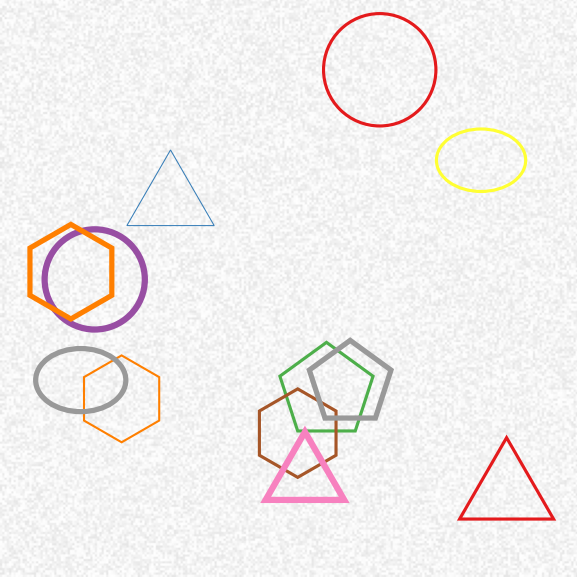[{"shape": "triangle", "thickness": 1.5, "radius": 0.47, "center": [0.877, 0.147]}, {"shape": "circle", "thickness": 1.5, "radius": 0.49, "center": [0.658, 0.878]}, {"shape": "triangle", "thickness": 0.5, "radius": 0.44, "center": [0.295, 0.652]}, {"shape": "pentagon", "thickness": 1.5, "radius": 0.42, "center": [0.565, 0.321]}, {"shape": "circle", "thickness": 3, "radius": 0.43, "center": [0.164, 0.515]}, {"shape": "hexagon", "thickness": 1, "radius": 0.38, "center": [0.211, 0.308]}, {"shape": "hexagon", "thickness": 2.5, "radius": 0.41, "center": [0.123, 0.529]}, {"shape": "oval", "thickness": 1.5, "radius": 0.39, "center": [0.833, 0.722]}, {"shape": "hexagon", "thickness": 1.5, "radius": 0.38, "center": [0.516, 0.249]}, {"shape": "triangle", "thickness": 3, "radius": 0.39, "center": [0.528, 0.173]}, {"shape": "pentagon", "thickness": 2.5, "radius": 0.37, "center": [0.606, 0.335]}, {"shape": "oval", "thickness": 2.5, "radius": 0.39, "center": [0.14, 0.341]}]